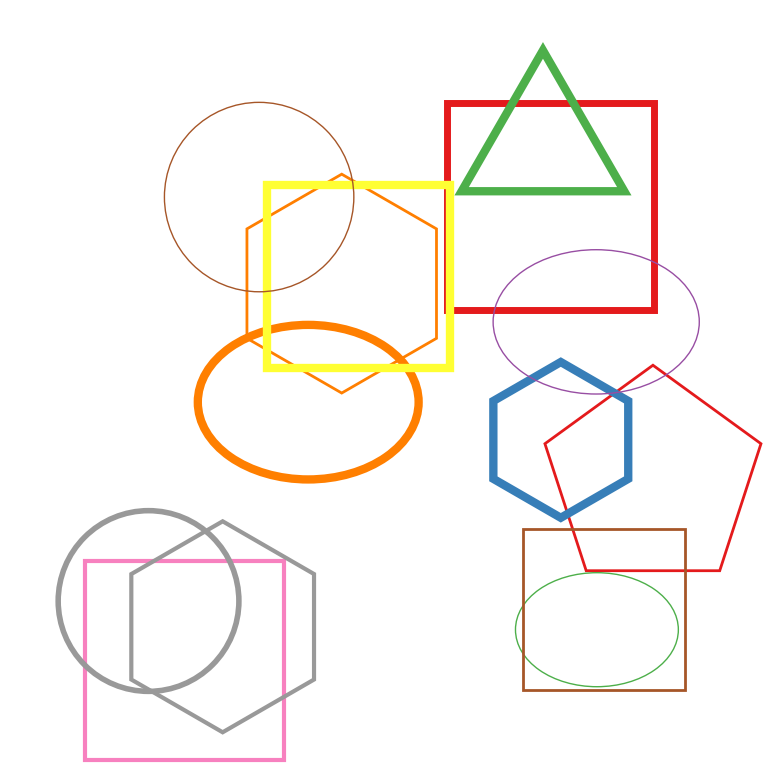[{"shape": "square", "thickness": 2.5, "radius": 0.67, "center": [0.715, 0.732]}, {"shape": "pentagon", "thickness": 1, "radius": 0.74, "center": [0.848, 0.378]}, {"shape": "hexagon", "thickness": 3, "radius": 0.51, "center": [0.728, 0.429]}, {"shape": "oval", "thickness": 0.5, "radius": 0.53, "center": [0.775, 0.182]}, {"shape": "triangle", "thickness": 3, "radius": 0.61, "center": [0.705, 0.813]}, {"shape": "oval", "thickness": 0.5, "radius": 0.67, "center": [0.774, 0.582]}, {"shape": "hexagon", "thickness": 1, "radius": 0.71, "center": [0.444, 0.632]}, {"shape": "oval", "thickness": 3, "radius": 0.72, "center": [0.4, 0.478]}, {"shape": "square", "thickness": 3, "radius": 0.59, "center": [0.466, 0.642]}, {"shape": "square", "thickness": 1, "radius": 0.53, "center": [0.784, 0.209]}, {"shape": "circle", "thickness": 0.5, "radius": 0.61, "center": [0.337, 0.744]}, {"shape": "square", "thickness": 1.5, "radius": 0.65, "center": [0.239, 0.142]}, {"shape": "hexagon", "thickness": 1.5, "radius": 0.68, "center": [0.289, 0.186]}, {"shape": "circle", "thickness": 2, "radius": 0.59, "center": [0.193, 0.219]}]